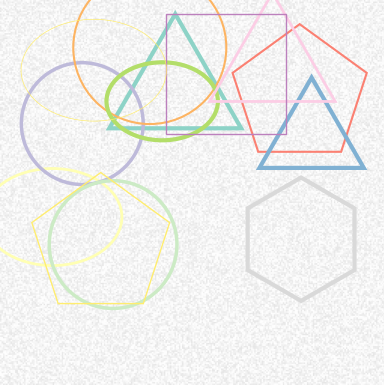[{"shape": "triangle", "thickness": 3, "radius": 0.99, "center": [0.455, 0.766]}, {"shape": "oval", "thickness": 2, "radius": 0.9, "center": [0.137, 0.436]}, {"shape": "circle", "thickness": 2.5, "radius": 0.79, "center": [0.214, 0.679]}, {"shape": "pentagon", "thickness": 1.5, "radius": 0.92, "center": [0.778, 0.754]}, {"shape": "triangle", "thickness": 3, "radius": 0.78, "center": [0.809, 0.642]}, {"shape": "circle", "thickness": 1.5, "radius": 0.99, "center": [0.389, 0.877]}, {"shape": "oval", "thickness": 3, "radius": 0.72, "center": [0.421, 0.737]}, {"shape": "triangle", "thickness": 2, "radius": 0.94, "center": [0.708, 0.83]}, {"shape": "hexagon", "thickness": 3, "radius": 0.8, "center": [0.782, 0.379]}, {"shape": "square", "thickness": 1, "radius": 0.78, "center": [0.587, 0.809]}, {"shape": "circle", "thickness": 2.5, "radius": 0.83, "center": [0.294, 0.365]}, {"shape": "oval", "thickness": 0.5, "radius": 0.94, "center": [0.244, 0.818]}, {"shape": "pentagon", "thickness": 1, "radius": 0.94, "center": [0.262, 0.364]}]